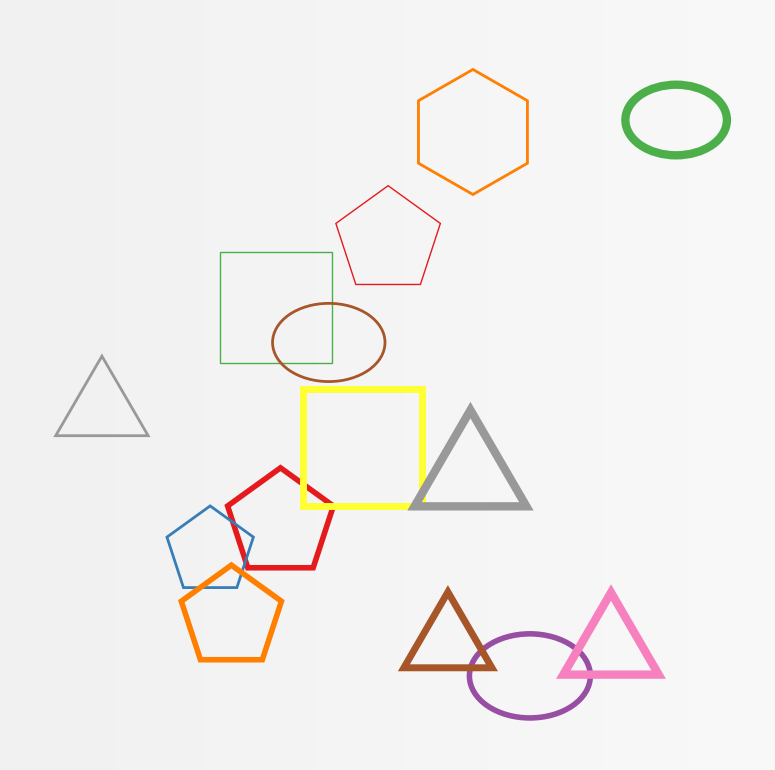[{"shape": "pentagon", "thickness": 2, "radius": 0.36, "center": [0.362, 0.321]}, {"shape": "pentagon", "thickness": 0.5, "radius": 0.35, "center": [0.501, 0.688]}, {"shape": "pentagon", "thickness": 1, "radius": 0.29, "center": [0.271, 0.284]}, {"shape": "square", "thickness": 0.5, "radius": 0.36, "center": [0.356, 0.6]}, {"shape": "oval", "thickness": 3, "radius": 0.33, "center": [0.872, 0.844]}, {"shape": "oval", "thickness": 2, "radius": 0.39, "center": [0.684, 0.122]}, {"shape": "hexagon", "thickness": 1, "radius": 0.41, "center": [0.61, 0.829]}, {"shape": "pentagon", "thickness": 2, "radius": 0.34, "center": [0.299, 0.198]}, {"shape": "square", "thickness": 2.5, "radius": 0.38, "center": [0.468, 0.419]}, {"shape": "triangle", "thickness": 2.5, "radius": 0.33, "center": [0.578, 0.166]}, {"shape": "oval", "thickness": 1, "radius": 0.36, "center": [0.424, 0.555]}, {"shape": "triangle", "thickness": 3, "radius": 0.36, "center": [0.788, 0.159]}, {"shape": "triangle", "thickness": 3, "radius": 0.42, "center": [0.607, 0.384]}, {"shape": "triangle", "thickness": 1, "radius": 0.34, "center": [0.131, 0.469]}]